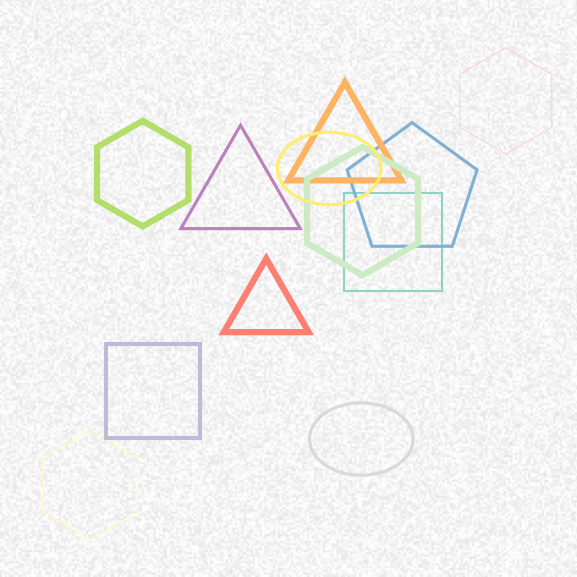[{"shape": "square", "thickness": 1, "radius": 0.42, "center": [0.681, 0.579]}, {"shape": "hexagon", "thickness": 0.5, "radius": 0.47, "center": [0.156, 0.16]}, {"shape": "square", "thickness": 2, "radius": 0.41, "center": [0.265, 0.322]}, {"shape": "triangle", "thickness": 3, "radius": 0.42, "center": [0.461, 0.466]}, {"shape": "pentagon", "thickness": 1.5, "radius": 0.59, "center": [0.714, 0.668]}, {"shape": "triangle", "thickness": 3, "radius": 0.57, "center": [0.597, 0.743]}, {"shape": "hexagon", "thickness": 3, "radius": 0.46, "center": [0.247, 0.699]}, {"shape": "hexagon", "thickness": 0.5, "radius": 0.46, "center": [0.876, 0.825]}, {"shape": "oval", "thickness": 1.5, "radius": 0.45, "center": [0.626, 0.239]}, {"shape": "triangle", "thickness": 1.5, "radius": 0.6, "center": [0.417, 0.663]}, {"shape": "hexagon", "thickness": 3, "radius": 0.56, "center": [0.628, 0.634]}, {"shape": "oval", "thickness": 1.5, "radius": 0.45, "center": [0.57, 0.707]}]